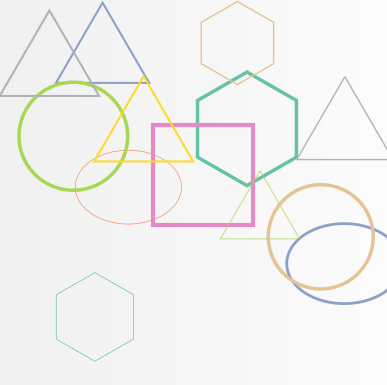[{"shape": "hexagon", "thickness": 0.5, "radius": 0.58, "center": [0.245, 0.177]}, {"shape": "hexagon", "thickness": 2.5, "radius": 0.74, "center": [0.637, 0.665]}, {"shape": "oval", "thickness": 0.5, "radius": 0.69, "center": [0.331, 0.514]}, {"shape": "oval", "thickness": 2, "radius": 0.74, "center": [0.888, 0.315]}, {"shape": "triangle", "thickness": 1.5, "radius": 0.69, "center": [0.265, 0.854]}, {"shape": "square", "thickness": 3, "radius": 0.65, "center": [0.524, 0.546]}, {"shape": "circle", "thickness": 2.5, "radius": 0.7, "center": [0.189, 0.646]}, {"shape": "triangle", "thickness": 0.5, "radius": 0.59, "center": [0.671, 0.439]}, {"shape": "triangle", "thickness": 1.5, "radius": 0.74, "center": [0.371, 0.654]}, {"shape": "circle", "thickness": 2.5, "radius": 0.68, "center": [0.828, 0.385]}, {"shape": "hexagon", "thickness": 1, "radius": 0.54, "center": [0.613, 0.888]}, {"shape": "triangle", "thickness": 1.5, "radius": 0.74, "center": [0.128, 0.825]}, {"shape": "triangle", "thickness": 1, "radius": 0.72, "center": [0.89, 0.657]}]